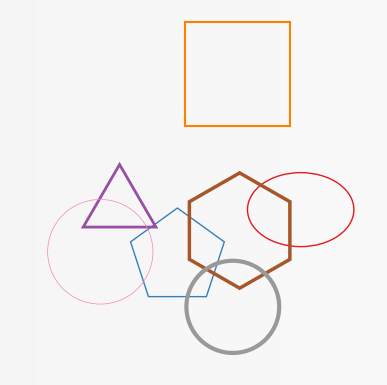[{"shape": "oval", "thickness": 1, "radius": 0.69, "center": [0.776, 0.456]}, {"shape": "pentagon", "thickness": 1, "radius": 0.64, "center": [0.458, 0.332]}, {"shape": "triangle", "thickness": 2, "radius": 0.54, "center": [0.309, 0.464]}, {"shape": "square", "thickness": 1.5, "radius": 0.67, "center": [0.613, 0.809]}, {"shape": "hexagon", "thickness": 2.5, "radius": 0.75, "center": [0.618, 0.401]}, {"shape": "circle", "thickness": 0.5, "radius": 0.68, "center": [0.259, 0.346]}, {"shape": "circle", "thickness": 3, "radius": 0.6, "center": [0.601, 0.203]}]